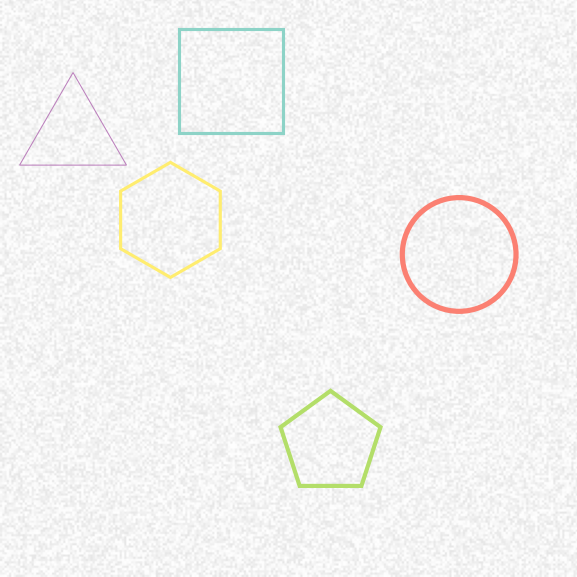[{"shape": "square", "thickness": 1.5, "radius": 0.45, "center": [0.4, 0.859]}, {"shape": "circle", "thickness": 2.5, "radius": 0.49, "center": [0.795, 0.559]}, {"shape": "pentagon", "thickness": 2, "radius": 0.45, "center": [0.572, 0.231]}, {"shape": "triangle", "thickness": 0.5, "radius": 0.53, "center": [0.126, 0.767]}, {"shape": "hexagon", "thickness": 1.5, "radius": 0.5, "center": [0.295, 0.618]}]